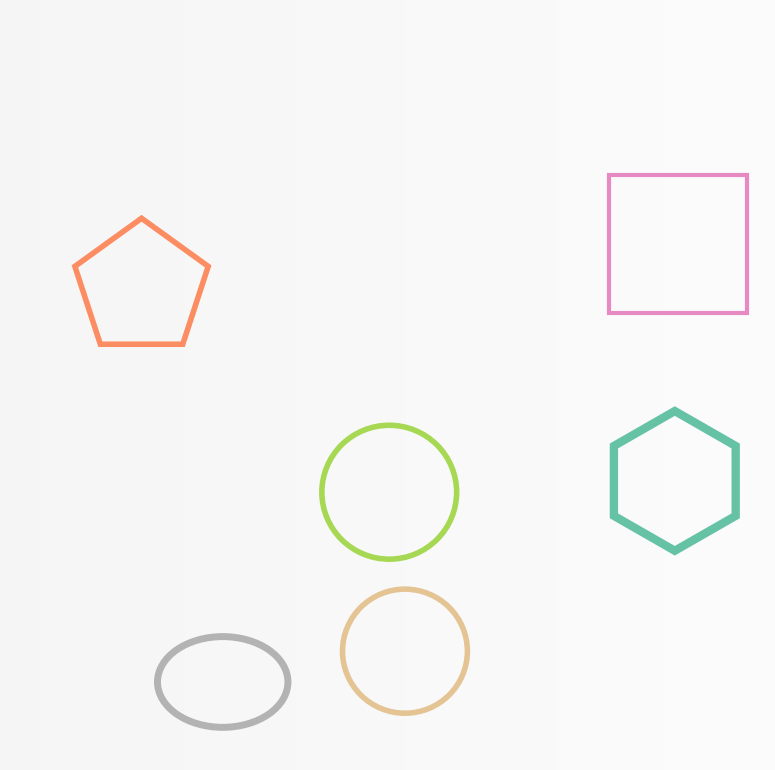[{"shape": "hexagon", "thickness": 3, "radius": 0.45, "center": [0.871, 0.375]}, {"shape": "pentagon", "thickness": 2, "radius": 0.45, "center": [0.183, 0.626]}, {"shape": "square", "thickness": 1.5, "radius": 0.45, "center": [0.875, 0.684]}, {"shape": "circle", "thickness": 2, "radius": 0.43, "center": [0.502, 0.361]}, {"shape": "circle", "thickness": 2, "radius": 0.4, "center": [0.523, 0.154]}, {"shape": "oval", "thickness": 2.5, "radius": 0.42, "center": [0.287, 0.114]}]